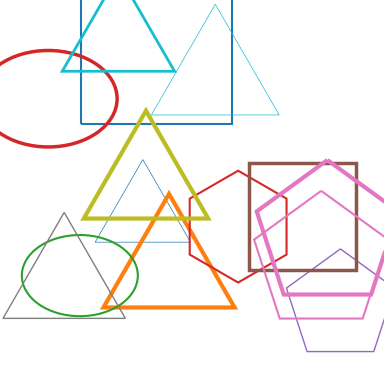[{"shape": "triangle", "thickness": 0.5, "radius": 0.72, "center": [0.371, 0.442]}, {"shape": "square", "thickness": 1.5, "radius": 0.98, "center": [0.406, 0.873]}, {"shape": "triangle", "thickness": 3, "radius": 0.98, "center": [0.439, 0.3]}, {"shape": "oval", "thickness": 1.5, "radius": 0.75, "center": [0.207, 0.284]}, {"shape": "hexagon", "thickness": 1.5, "radius": 0.73, "center": [0.619, 0.411]}, {"shape": "oval", "thickness": 2.5, "radius": 0.89, "center": [0.125, 0.744]}, {"shape": "pentagon", "thickness": 1, "radius": 0.74, "center": [0.884, 0.206]}, {"shape": "square", "thickness": 2.5, "radius": 0.69, "center": [0.786, 0.436]}, {"shape": "pentagon", "thickness": 3, "radius": 0.97, "center": [0.85, 0.391]}, {"shape": "pentagon", "thickness": 1.5, "radius": 0.92, "center": [0.834, 0.321]}, {"shape": "triangle", "thickness": 1, "radius": 0.92, "center": [0.167, 0.265]}, {"shape": "triangle", "thickness": 3, "radius": 0.93, "center": [0.379, 0.526]}, {"shape": "triangle", "thickness": 0.5, "radius": 0.96, "center": [0.559, 0.797]}, {"shape": "triangle", "thickness": 2, "radius": 0.84, "center": [0.308, 0.899]}]